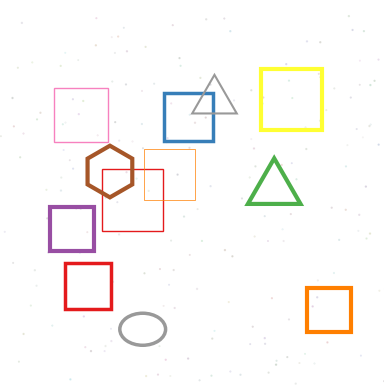[{"shape": "square", "thickness": 1, "radius": 0.4, "center": [0.344, 0.481]}, {"shape": "square", "thickness": 2.5, "radius": 0.3, "center": [0.228, 0.258]}, {"shape": "square", "thickness": 2.5, "radius": 0.31, "center": [0.49, 0.695]}, {"shape": "triangle", "thickness": 3, "radius": 0.39, "center": [0.712, 0.51]}, {"shape": "square", "thickness": 3, "radius": 0.29, "center": [0.187, 0.405]}, {"shape": "square", "thickness": 3, "radius": 0.29, "center": [0.854, 0.195]}, {"shape": "square", "thickness": 0.5, "radius": 0.33, "center": [0.439, 0.546]}, {"shape": "square", "thickness": 3, "radius": 0.4, "center": [0.757, 0.743]}, {"shape": "hexagon", "thickness": 3, "radius": 0.34, "center": [0.286, 0.554]}, {"shape": "square", "thickness": 1, "radius": 0.35, "center": [0.211, 0.702]}, {"shape": "triangle", "thickness": 1.5, "radius": 0.33, "center": [0.557, 0.739]}, {"shape": "oval", "thickness": 2.5, "radius": 0.3, "center": [0.371, 0.145]}]